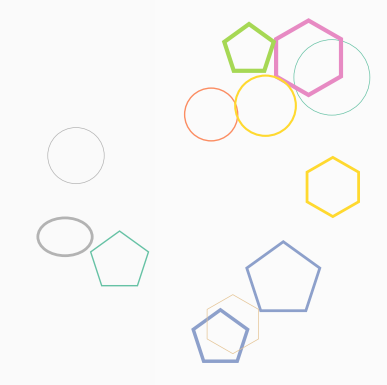[{"shape": "circle", "thickness": 0.5, "radius": 0.49, "center": [0.856, 0.799]}, {"shape": "pentagon", "thickness": 1, "radius": 0.39, "center": [0.309, 0.321]}, {"shape": "circle", "thickness": 1, "radius": 0.34, "center": [0.545, 0.703]}, {"shape": "pentagon", "thickness": 2.5, "radius": 0.37, "center": [0.569, 0.121]}, {"shape": "pentagon", "thickness": 2, "radius": 0.5, "center": [0.731, 0.273]}, {"shape": "hexagon", "thickness": 3, "radius": 0.48, "center": [0.796, 0.85]}, {"shape": "pentagon", "thickness": 3, "radius": 0.34, "center": [0.643, 0.87]}, {"shape": "circle", "thickness": 1.5, "radius": 0.39, "center": [0.685, 0.725]}, {"shape": "hexagon", "thickness": 2, "radius": 0.38, "center": [0.859, 0.514]}, {"shape": "hexagon", "thickness": 0.5, "radius": 0.38, "center": [0.601, 0.158]}, {"shape": "circle", "thickness": 0.5, "radius": 0.36, "center": [0.196, 0.596]}, {"shape": "oval", "thickness": 2, "radius": 0.35, "center": [0.168, 0.385]}]